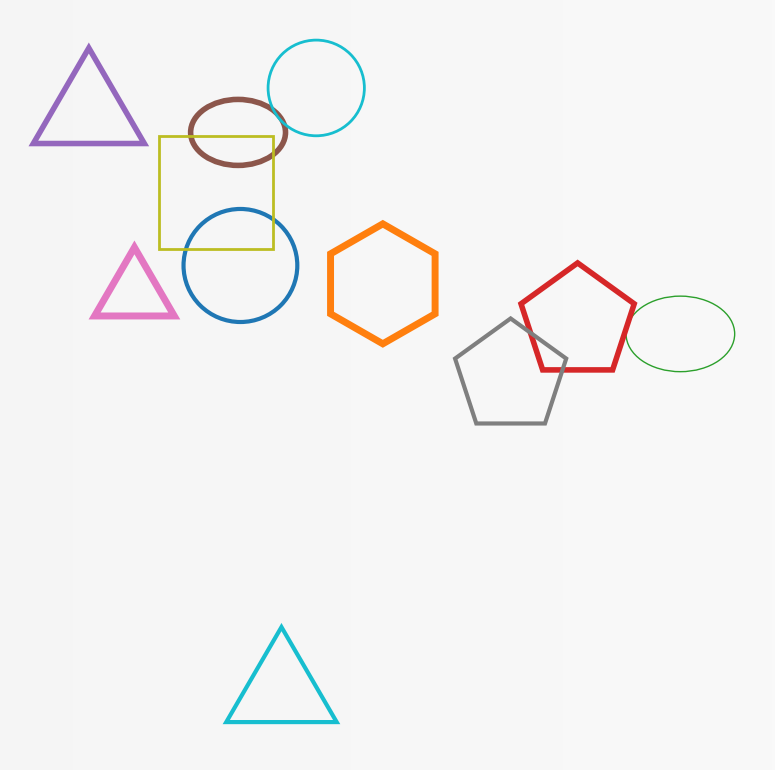[{"shape": "circle", "thickness": 1.5, "radius": 0.37, "center": [0.31, 0.655]}, {"shape": "hexagon", "thickness": 2.5, "radius": 0.39, "center": [0.494, 0.631]}, {"shape": "oval", "thickness": 0.5, "radius": 0.35, "center": [0.878, 0.566]}, {"shape": "pentagon", "thickness": 2, "radius": 0.38, "center": [0.745, 0.582]}, {"shape": "triangle", "thickness": 2, "radius": 0.41, "center": [0.115, 0.855]}, {"shape": "oval", "thickness": 2, "radius": 0.31, "center": [0.307, 0.828]}, {"shape": "triangle", "thickness": 2.5, "radius": 0.3, "center": [0.173, 0.619]}, {"shape": "pentagon", "thickness": 1.5, "radius": 0.38, "center": [0.659, 0.511]}, {"shape": "square", "thickness": 1, "radius": 0.37, "center": [0.279, 0.75]}, {"shape": "circle", "thickness": 1, "radius": 0.31, "center": [0.408, 0.886]}, {"shape": "triangle", "thickness": 1.5, "radius": 0.41, "center": [0.363, 0.103]}]